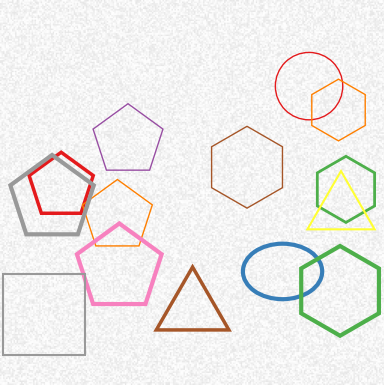[{"shape": "circle", "thickness": 1, "radius": 0.44, "center": [0.803, 0.776]}, {"shape": "pentagon", "thickness": 2.5, "radius": 0.44, "center": [0.159, 0.517]}, {"shape": "oval", "thickness": 3, "radius": 0.51, "center": [0.734, 0.295]}, {"shape": "hexagon", "thickness": 2, "radius": 0.43, "center": [0.899, 0.508]}, {"shape": "hexagon", "thickness": 3, "radius": 0.58, "center": [0.883, 0.245]}, {"shape": "pentagon", "thickness": 1, "radius": 0.48, "center": [0.333, 0.635]}, {"shape": "pentagon", "thickness": 1, "radius": 0.48, "center": [0.305, 0.438]}, {"shape": "hexagon", "thickness": 1, "radius": 0.4, "center": [0.879, 0.714]}, {"shape": "triangle", "thickness": 1.5, "radius": 0.5, "center": [0.886, 0.455]}, {"shape": "hexagon", "thickness": 1, "radius": 0.53, "center": [0.642, 0.566]}, {"shape": "triangle", "thickness": 2.5, "radius": 0.54, "center": [0.5, 0.197]}, {"shape": "pentagon", "thickness": 3, "radius": 0.58, "center": [0.31, 0.304]}, {"shape": "pentagon", "thickness": 3, "radius": 0.57, "center": [0.135, 0.484]}, {"shape": "square", "thickness": 1.5, "radius": 0.53, "center": [0.114, 0.183]}]